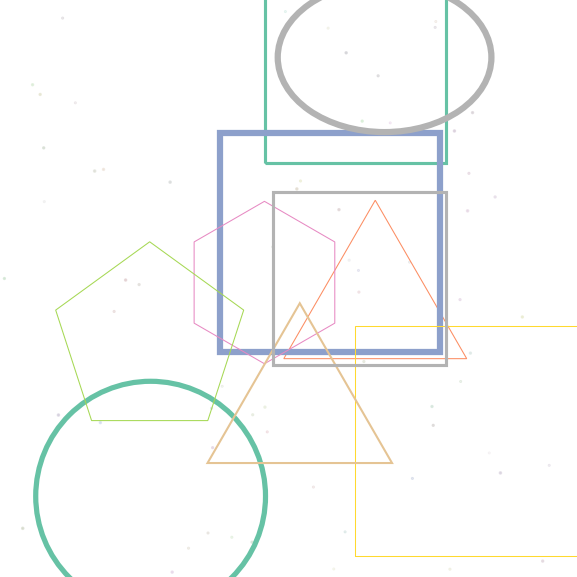[{"shape": "square", "thickness": 1.5, "radius": 0.78, "center": [0.616, 0.872]}, {"shape": "circle", "thickness": 2.5, "radius": 0.99, "center": [0.261, 0.14]}, {"shape": "triangle", "thickness": 0.5, "radius": 0.91, "center": [0.65, 0.47]}, {"shape": "square", "thickness": 3, "radius": 0.95, "center": [0.571, 0.579]}, {"shape": "hexagon", "thickness": 0.5, "radius": 0.7, "center": [0.458, 0.51]}, {"shape": "pentagon", "thickness": 0.5, "radius": 0.86, "center": [0.259, 0.409]}, {"shape": "square", "thickness": 0.5, "radius": 0.99, "center": [0.814, 0.235]}, {"shape": "triangle", "thickness": 1, "radius": 0.92, "center": [0.519, 0.29]}, {"shape": "oval", "thickness": 3, "radius": 0.92, "center": [0.666, 0.9]}, {"shape": "square", "thickness": 1.5, "radius": 0.75, "center": [0.623, 0.517]}]